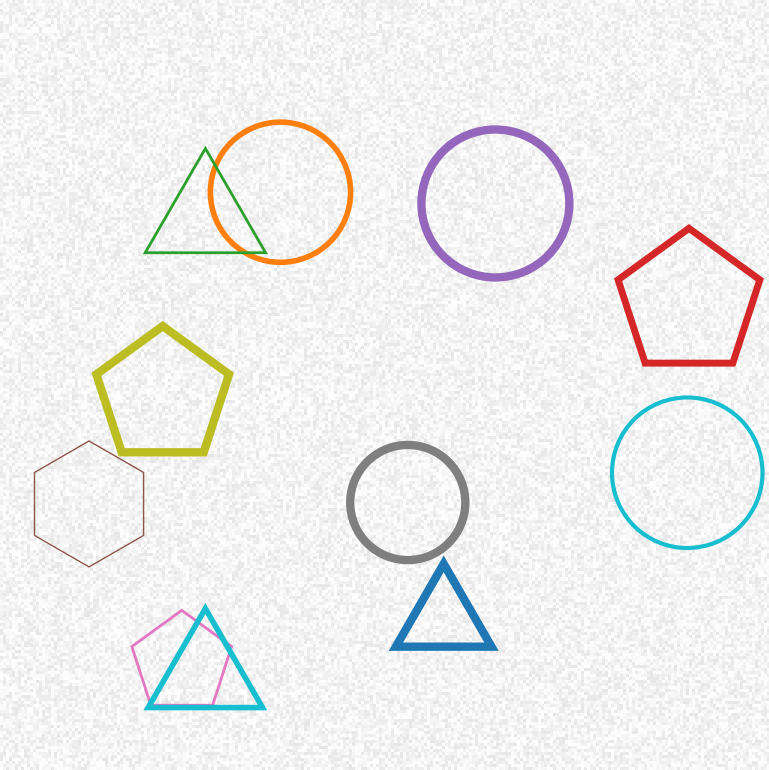[{"shape": "triangle", "thickness": 3, "radius": 0.36, "center": [0.576, 0.196]}, {"shape": "circle", "thickness": 2, "radius": 0.46, "center": [0.364, 0.75]}, {"shape": "triangle", "thickness": 1, "radius": 0.45, "center": [0.267, 0.717]}, {"shape": "pentagon", "thickness": 2.5, "radius": 0.48, "center": [0.895, 0.607]}, {"shape": "circle", "thickness": 3, "radius": 0.48, "center": [0.643, 0.736]}, {"shape": "hexagon", "thickness": 0.5, "radius": 0.41, "center": [0.116, 0.346]}, {"shape": "pentagon", "thickness": 1, "radius": 0.34, "center": [0.236, 0.139]}, {"shape": "circle", "thickness": 3, "radius": 0.37, "center": [0.53, 0.347]}, {"shape": "pentagon", "thickness": 3, "radius": 0.45, "center": [0.211, 0.486]}, {"shape": "triangle", "thickness": 2, "radius": 0.43, "center": [0.267, 0.124]}, {"shape": "circle", "thickness": 1.5, "radius": 0.49, "center": [0.893, 0.386]}]